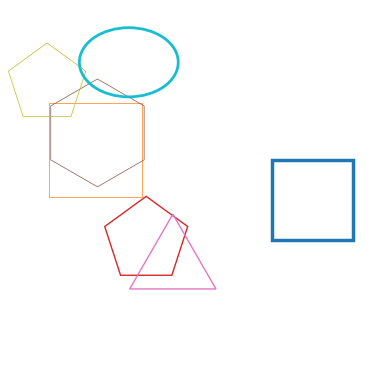[{"shape": "square", "thickness": 2.5, "radius": 0.52, "center": [0.811, 0.48]}, {"shape": "square", "thickness": 0.5, "radius": 0.61, "center": [0.247, 0.611]}, {"shape": "pentagon", "thickness": 1, "radius": 0.57, "center": [0.38, 0.377]}, {"shape": "hexagon", "thickness": 0.5, "radius": 0.7, "center": [0.253, 0.655]}, {"shape": "triangle", "thickness": 1, "radius": 0.65, "center": [0.449, 0.314]}, {"shape": "pentagon", "thickness": 0.5, "radius": 0.53, "center": [0.122, 0.783]}, {"shape": "oval", "thickness": 2, "radius": 0.64, "center": [0.335, 0.838]}]